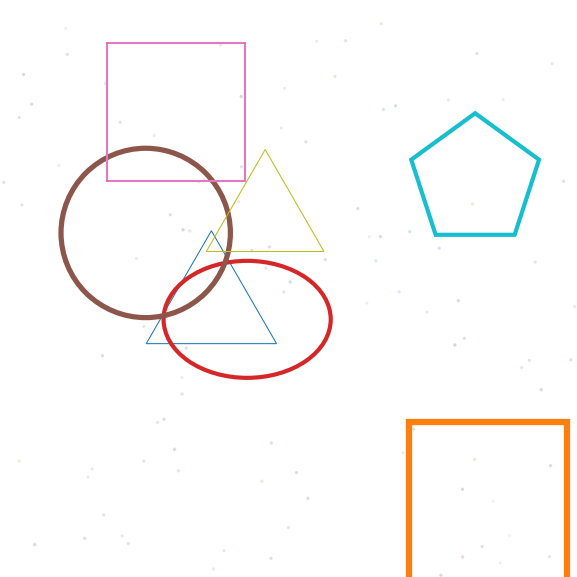[{"shape": "triangle", "thickness": 0.5, "radius": 0.65, "center": [0.366, 0.469]}, {"shape": "square", "thickness": 3, "radius": 0.68, "center": [0.845, 0.132]}, {"shape": "oval", "thickness": 2, "radius": 0.72, "center": [0.428, 0.446]}, {"shape": "circle", "thickness": 2.5, "radius": 0.73, "center": [0.252, 0.596]}, {"shape": "square", "thickness": 1, "radius": 0.6, "center": [0.305, 0.805]}, {"shape": "triangle", "thickness": 0.5, "radius": 0.59, "center": [0.459, 0.622]}, {"shape": "pentagon", "thickness": 2, "radius": 0.58, "center": [0.823, 0.687]}]